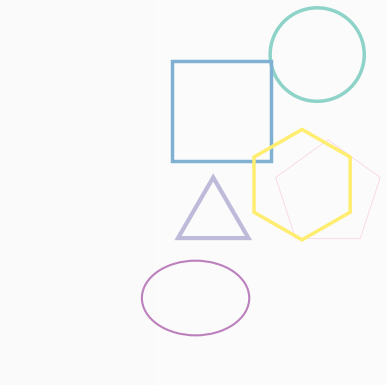[{"shape": "circle", "thickness": 2.5, "radius": 0.61, "center": [0.819, 0.858]}, {"shape": "triangle", "thickness": 3, "radius": 0.52, "center": [0.55, 0.434]}, {"shape": "square", "thickness": 2.5, "radius": 0.64, "center": [0.572, 0.712]}, {"shape": "pentagon", "thickness": 0.5, "radius": 0.71, "center": [0.846, 0.495]}, {"shape": "oval", "thickness": 1.5, "radius": 0.69, "center": [0.505, 0.226]}, {"shape": "hexagon", "thickness": 2.5, "radius": 0.72, "center": [0.78, 0.52]}]